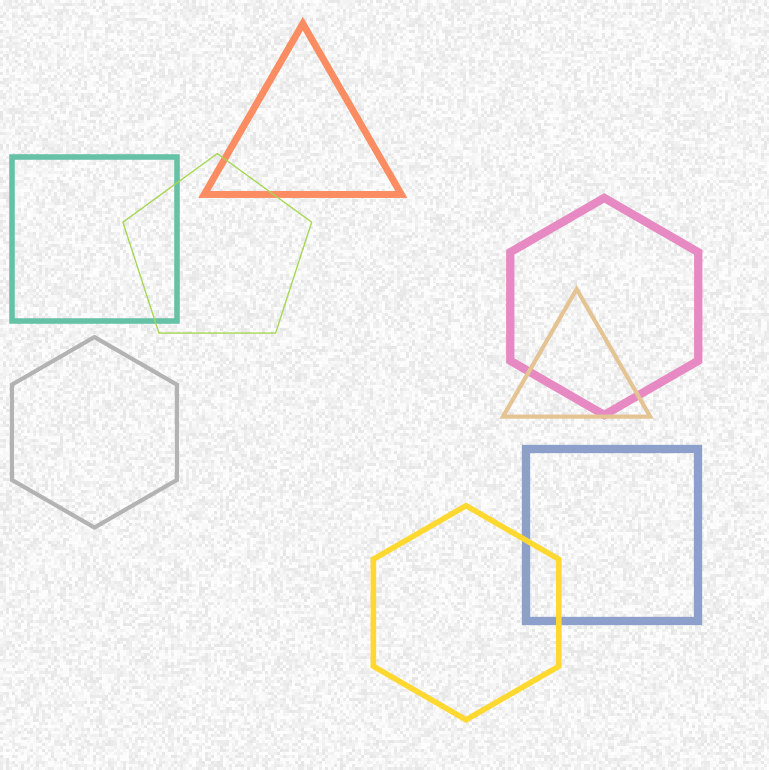[{"shape": "square", "thickness": 2, "radius": 0.53, "center": [0.123, 0.689]}, {"shape": "triangle", "thickness": 2.5, "radius": 0.74, "center": [0.393, 0.821]}, {"shape": "square", "thickness": 3, "radius": 0.56, "center": [0.794, 0.305]}, {"shape": "hexagon", "thickness": 3, "radius": 0.7, "center": [0.785, 0.602]}, {"shape": "pentagon", "thickness": 0.5, "radius": 0.64, "center": [0.282, 0.672]}, {"shape": "hexagon", "thickness": 2, "radius": 0.7, "center": [0.605, 0.204]}, {"shape": "triangle", "thickness": 1.5, "radius": 0.55, "center": [0.749, 0.514]}, {"shape": "hexagon", "thickness": 1.5, "radius": 0.62, "center": [0.123, 0.439]}]